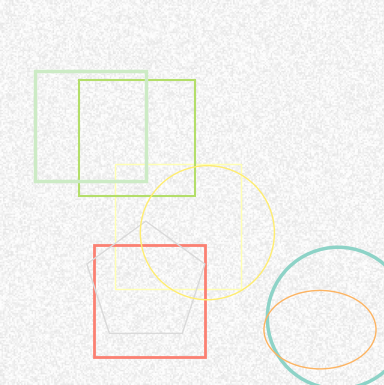[{"shape": "circle", "thickness": 2.5, "radius": 0.92, "center": [0.878, 0.174]}, {"shape": "square", "thickness": 1, "radius": 0.81, "center": [0.463, 0.411]}, {"shape": "square", "thickness": 2, "radius": 0.72, "center": [0.389, 0.218]}, {"shape": "oval", "thickness": 1, "radius": 0.73, "center": [0.831, 0.144]}, {"shape": "square", "thickness": 1.5, "radius": 0.76, "center": [0.355, 0.641]}, {"shape": "pentagon", "thickness": 1, "radius": 0.81, "center": [0.379, 0.264]}, {"shape": "square", "thickness": 2.5, "radius": 0.72, "center": [0.235, 0.673]}, {"shape": "circle", "thickness": 1, "radius": 0.87, "center": [0.539, 0.396]}]